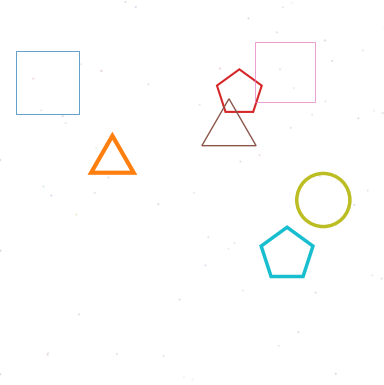[{"shape": "square", "thickness": 0.5, "radius": 0.41, "center": [0.122, 0.785]}, {"shape": "triangle", "thickness": 3, "radius": 0.32, "center": [0.292, 0.583]}, {"shape": "pentagon", "thickness": 1.5, "radius": 0.31, "center": [0.622, 0.759]}, {"shape": "triangle", "thickness": 1, "radius": 0.41, "center": [0.595, 0.662]}, {"shape": "square", "thickness": 0.5, "radius": 0.39, "center": [0.741, 0.813]}, {"shape": "circle", "thickness": 2.5, "radius": 0.34, "center": [0.84, 0.48]}, {"shape": "pentagon", "thickness": 2.5, "radius": 0.35, "center": [0.746, 0.339]}]